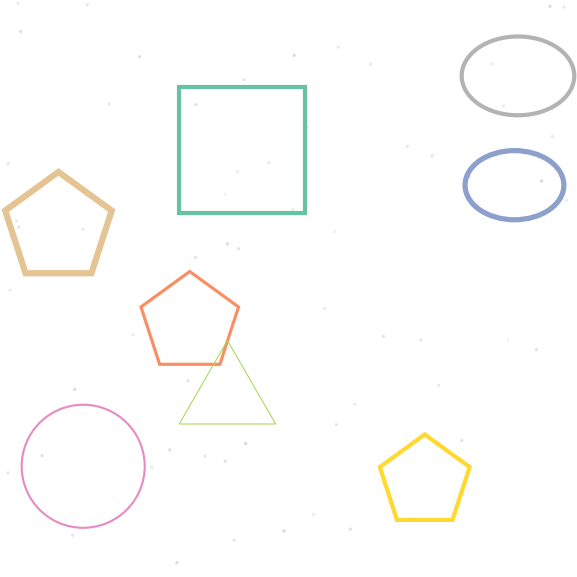[{"shape": "square", "thickness": 2, "radius": 0.54, "center": [0.419, 0.739]}, {"shape": "pentagon", "thickness": 1.5, "radius": 0.44, "center": [0.329, 0.44]}, {"shape": "oval", "thickness": 2.5, "radius": 0.43, "center": [0.891, 0.678]}, {"shape": "circle", "thickness": 1, "radius": 0.53, "center": [0.144, 0.192]}, {"shape": "triangle", "thickness": 0.5, "radius": 0.48, "center": [0.394, 0.313]}, {"shape": "pentagon", "thickness": 2, "radius": 0.41, "center": [0.735, 0.165]}, {"shape": "pentagon", "thickness": 3, "radius": 0.48, "center": [0.101, 0.604]}, {"shape": "oval", "thickness": 2, "radius": 0.49, "center": [0.897, 0.868]}]